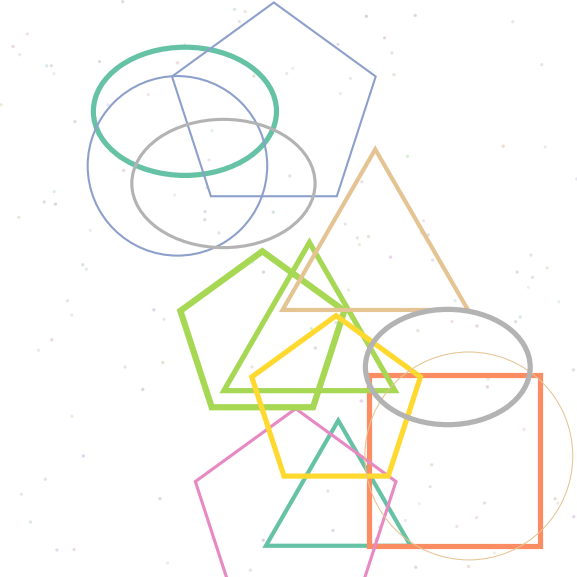[{"shape": "triangle", "thickness": 2, "radius": 0.72, "center": [0.586, 0.126]}, {"shape": "oval", "thickness": 2.5, "radius": 0.79, "center": [0.32, 0.806]}, {"shape": "square", "thickness": 2.5, "radius": 0.74, "center": [0.786, 0.202]}, {"shape": "circle", "thickness": 1, "radius": 0.78, "center": [0.307, 0.712]}, {"shape": "pentagon", "thickness": 1, "radius": 0.93, "center": [0.474, 0.809]}, {"shape": "pentagon", "thickness": 1.5, "radius": 0.91, "center": [0.512, 0.109]}, {"shape": "pentagon", "thickness": 3, "radius": 0.75, "center": [0.454, 0.415]}, {"shape": "triangle", "thickness": 2.5, "radius": 0.86, "center": [0.536, 0.408]}, {"shape": "pentagon", "thickness": 2.5, "radius": 0.77, "center": [0.582, 0.299]}, {"shape": "circle", "thickness": 0.5, "radius": 0.9, "center": [0.812, 0.21]}, {"shape": "triangle", "thickness": 2, "radius": 0.93, "center": [0.65, 0.555]}, {"shape": "oval", "thickness": 2.5, "radius": 0.71, "center": [0.775, 0.364]}, {"shape": "oval", "thickness": 1.5, "radius": 0.79, "center": [0.387, 0.681]}]